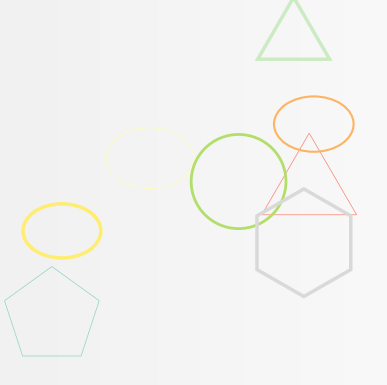[{"shape": "pentagon", "thickness": 0.5, "radius": 0.64, "center": [0.134, 0.179]}, {"shape": "oval", "thickness": 0.5, "radius": 0.56, "center": [0.387, 0.589]}, {"shape": "triangle", "thickness": 0.5, "radius": 0.71, "center": [0.798, 0.513]}, {"shape": "oval", "thickness": 1.5, "radius": 0.51, "center": [0.81, 0.678]}, {"shape": "circle", "thickness": 2, "radius": 0.61, "center": [0.616, 0.528]}, {"shape": "hexagon", "thickness": 2.5, "radius": 0.7, "center": [0.784, 0.37]}, {"shape": "triangle", "thickness": 2.5, "radius": 0.54, "center": [0.758, 0.9]}, {"shape": "oval", "thickness": 2.5, "radius": 0.5, "center": [0.16, 0.4]}]